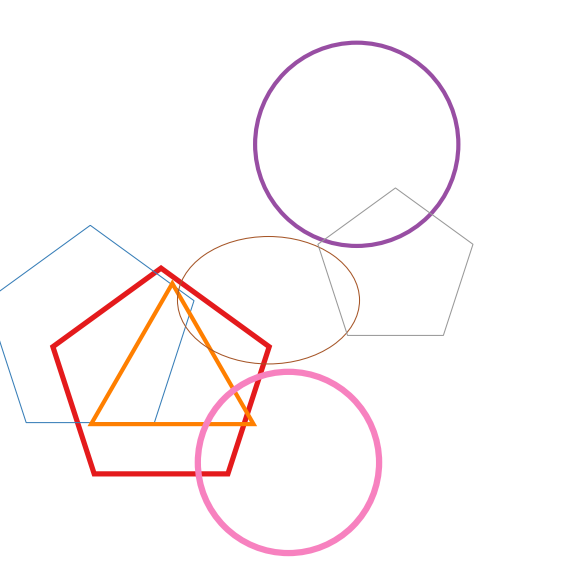[{"shape": "pentagon", "thickness": 2.5, "radius": 0.98, "center": [0.279, 0.338]}, {"shape": "pentagon", "thickness": 0.5, "radius": 0.94, "center": [0.156, 0.42]}, {"shape": "circle", "thickness": 2, "radius": 0.88, "center": [0.618, 0.749]}, {"shape": "triangle", "thickness": 2, "radius": 0.81, "center": [0.298, 0.346]}, {"shape": "oval", "thickness": 0.5, "radius": 0.79, "center": [0.465, 0.479]}, {"shape": "circle", "thickness": 3, "radius": 0.78, "center": [0.5, 0.198]}, {"shape": "pentagon", "thickness": 0.5, "radius": 0.71, "center": [0.685, 0.533]}]